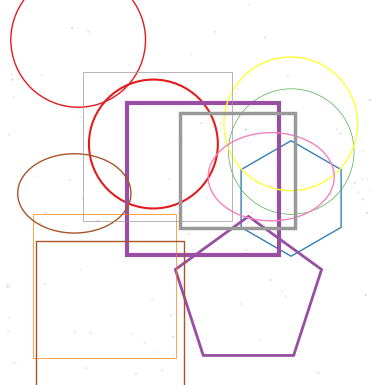[{"shape": "circle", "thickness": 1, "radius": 0.87, "center": [0.203, 0.896]}, {"shape": "circle", "thickness": 1.5, "radius": 0.84, "center": [0.398, 0.626]}, {"shape": "hexagon", "thickness": 1, "radius": 0.75, "center": [0.756, 0.484]}, {"shape": "circle", "thickness": 0.5, "radius": 0.81, "center": [0.757, 0.606]}, {"shape": "pentagon", "thickness": 2, "radius": 1.0, "center": [0.645, 0.238]}, {"shape": "square", "thickness": 3, "radius": 0.99, "center": [0.526, 0.534]}, {"shape": "square", "thickness": 0.5, "radius": 0.93, "center": [0.271, 0.258]}, {"shape": "circle", "thickness": 1, "radius": 0.87, "center": [0.755, 0.678]}, {"shape": "square", "thickness": 1, "radius": 0.96, "center": [0.285, 0.182]}, {"shape": "oval", "thickness": 1, "radius": 0.74, "center": [0.193, 0.498]}, {"shape": "oval", "thickness": 1, "radius": 0.82, "center": [0.704, 0.541]}, {"shape": "square", "thickness": 0.5, "radius": 0.97, "center": [0.41, 0.62]}, {"shape": "square", "thickness": 2.5, "radius": 0.75, "center": [0.617, 0.558]}]